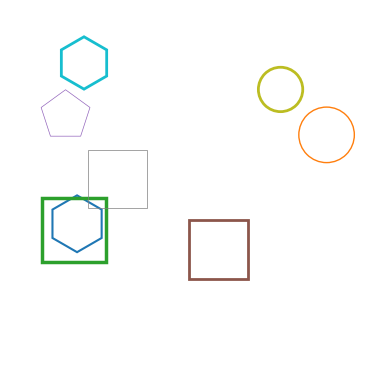[{"shape": "hexagon", "thickness": 1.5, "radius": 0.37, "center": [0.2, 0.419]}, {"shape": "circle", "thickness": 1, "radius": 0.36, "center": [0.848, 0.65]}, {"shape": "square", "thickness": 2.5, "radius": 0.41, "center": [0.191, 0.403]}, {"shape": "pentagon", "thickness": 0.5, "radius": 0.33, "center": [0.17, 0.7]}, {"shape": "square", "thickness": 2, "radius": 0.38, "center": [0.567, 0.351]}, {"shape": "square", "thickness": 0.5, "radius": 0.38, "center": [0.305, 0.536]}, {"shape": "circle", "thickness": 2, "radius": 0.29, "center": [0.729, 0.768]}, {"shape": "hexagon", "thickness": 2, "radius": 0.34, "center": [0.218, 0.836]}]